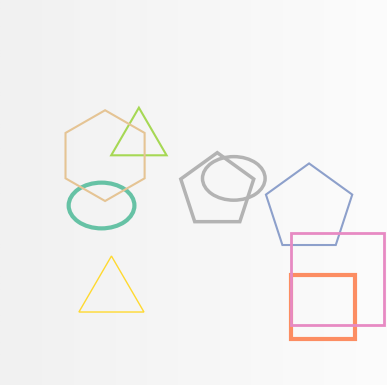[{"shape": "oval", "thickness": 3, "radius": 0.42, "center": [0.262, 0.466]}, {"shape": "square", "thickness": 3, "radius": 0.41, "center": [0.834, 0.202]}, {"shape": "pentagon", "thickness": 1.5, "radius": 0.59, "center": [0.798, 0.458]}, {"shape": "square", "thickness": 2, "radius": 0.6, "center": [0.871, 0.275]}, {"shape": "triangle", "thickness": 1.5, "radius": 0.41, "center": [0.358, 0.638]}, {"shape": "triangle", "thickness": 1, "radius": 0.48, "center": [0.288, 0.238]}, {"shape": "hexagon", "thickness": 1.5, "radius": 0.59, "center": [0.271, 0.596]}, {"shape": "pentagon", "thickness": 2.5, "radius": 0.5, "center": [0.561, 0.504]}, {"shape": "oval", "thickness": 2.5, "radius": 0.4, "center": [0.603, 0.537]}]